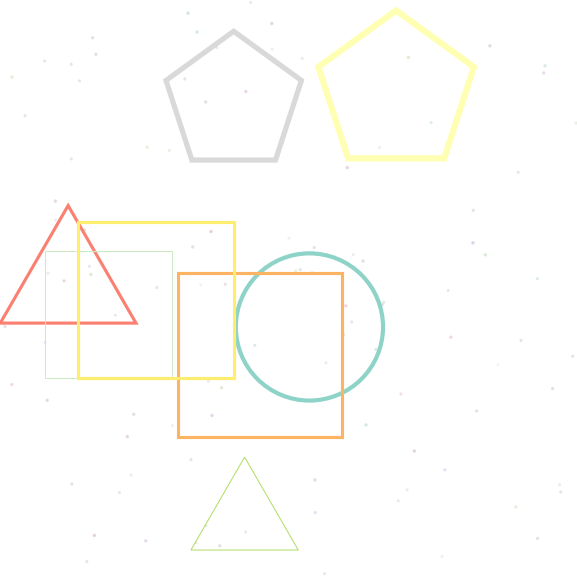[{"shape": "circle", "thickness": 2, "radius": 0.64, "center": [0.536, 0.433]}, {"shape": "pentagon", "thickness": 3, "radius": 0.71, "center": [0.686, 0.839]}, {"shape": "triangle", "thickness": 1.5, "radius": 0.68, "center": [0.118, 0.507]}, {"shape": "square", "thickness": 1.5, "radius": 0.71, "center": [0.451, 0.385]}, {"shape": "triangle", "thickness": 0.5, "radius": 0.54, "center": [0.424, 0.1]}, {"shape": "pentagon", "thickness": 2.5, "radius": 0.62, "center": [0.405, 0.822]}, {"shape": "square", "thickness": 0.5, "radius": 0.55, "center": [0.188, 0.455]}, {"shape": "square", "thickness": 1.5, "radius": 0.67, "center": [0.27, 0.479]}]